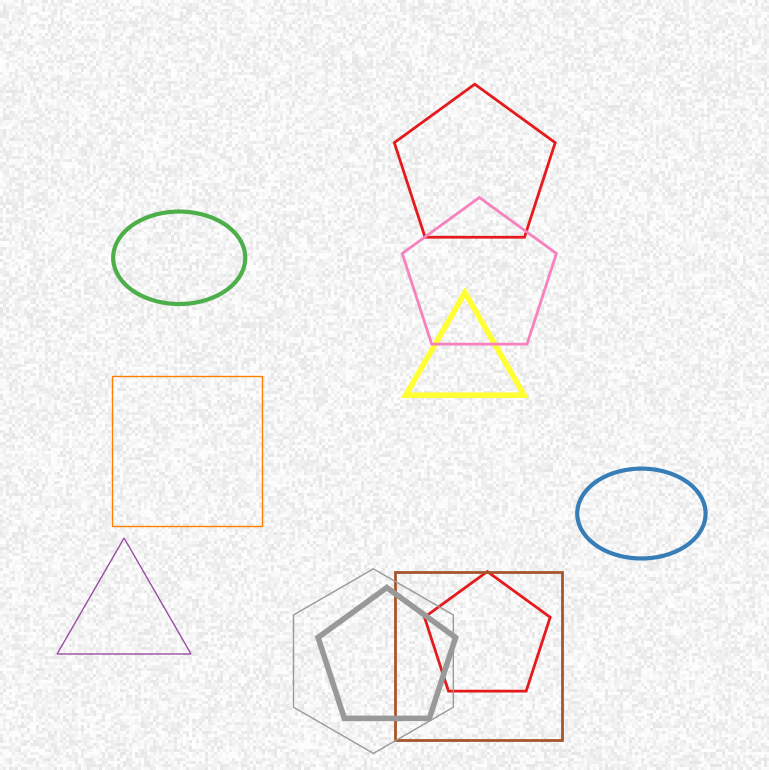[{"shape": "pentagon", "thickness": 1, "radius": 0.43, "center": [0.633, 0.172]}, {"shape": "pentagon", "thickness": 1, "radius": 0.55, "center": [0.617, 0.781]}, {"shape": "oval", "thickness": 1.5, "radius": 0.42, "center": [0.833, 0.333]}, {"shape": "oval", "thickness": 1.5, "radius": 0.43, "center": [0.233, 0.665]}, {"shape": "triangle", "thickness": 0.5, "radius": 0.5, "center": [0.161, 0.201]}, {"shape": "square", "thickness": 0.5, "radius": 0.49, "center": [0.243, 0.414]}, {"shape": "triangle", "thickness": 2, "radius": 0.44, "center": [0.604, 0.531]}, {"shape": "square", "thickness": 1, "radius": 0.54, "center": [0.622, 0.148]}, {"shape": "pentagon", "thickness": 1, "radius": 0.53, "center": [0.623, 0.638]}, {"shape": "hexagon", "thickness": 0.5, "radius": 0.6, "center": [0.485, 0.141]}, {"shape": "pentagon", "thickness": 2, "radius": 0.47, "center": [0.502, 0.143]}]